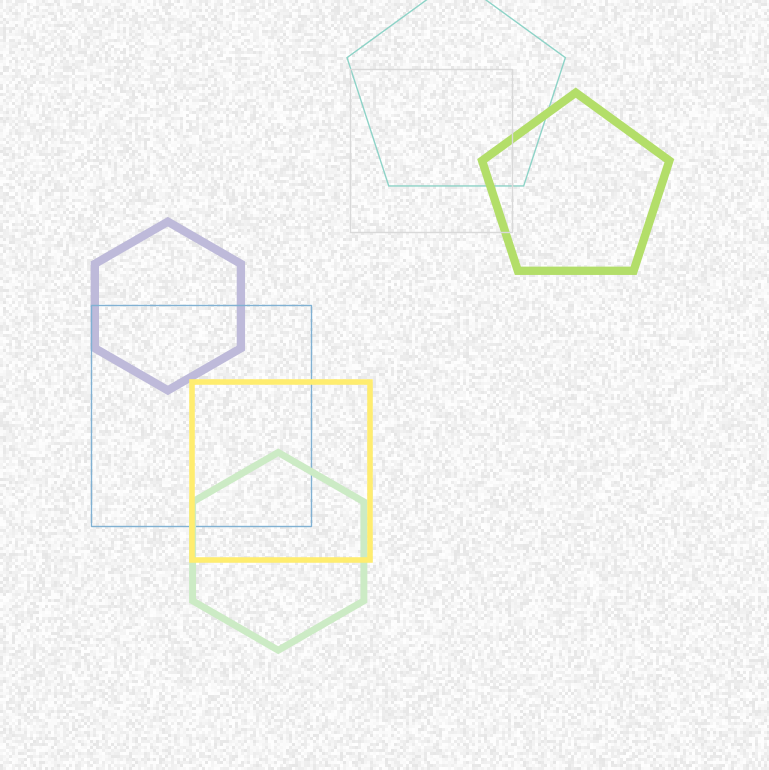[{"shape": "pentagon", "thickness": 0.5, "radius": 0.75, "center": [0.592, 0.879]}, {"shape": "hexagon", "thickness": 3, "radius": 0.55, "center": [0.218, 0.603]}, {"shape": "square", "thickness": 0.5, "radius": 0.71, "center": [0.261, 0.46]}, {"shape": "pentagon", "thickness": 3, "radius": 0.64, "center": [0.748, 0.752]}, {"shape": "square", "thickness": 0.5, "radius": 0.53, "center": [0.56, 0.805]}, {"shape": "hexagon", "thickness": 2.5, "radius": 0.64, "center": [0.361, 0.284]}, {"shape": "square", "thickness": 2, "radius": 0.58, "center": [0.365, 0.389]}]